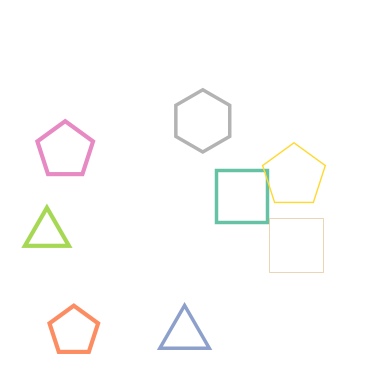[{"shape": "square", "thickness": 2.5, "radius": 0.34, "center": [0.627, 0.491]}, {"shape": "pentagon", "thickness": 3, "radius": 0.33, "center": [0.192, 0.14]}, {"shape": "triangle", "thickness": 2.5, "radius": 0.37, "center": [0.479, 0.133]}, {"shape": "pentagon", "thickness": 3, "radius": 0.38, "center": [0.169, 0.609]}, {"shape": "triangle", "thickness": 3, "radius": 0.33, "center": [0.122, 0.395]}, {"shape": "pentagon", "thickness": 1, "radius": 0.43, "center": [0.764, 0.543]}, {"shape": "square", "thickness": 0.5, "radius": 0.35, "center": [0.769, 0.363]}, {"shape": "hexagon", "thickness": 2.5, "radius": 0.4, "center": [0.527, 0.686]}]